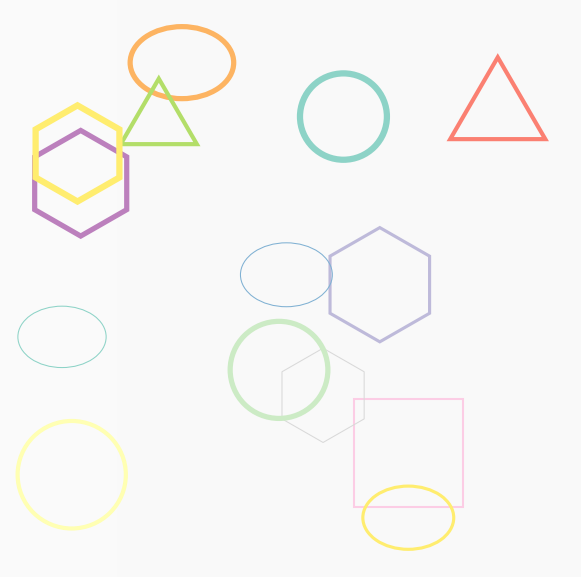[{"shape": "oval", "thickness": 0.5, "radius": 0.38, "center": [0.107, 0.416]}, {"shape": "circle", "thickness": 3, "radius": 0.37, "center": [0.591, 0.797]}, {"shape": "circle", "thickness": 2, "radius": 0.47, "center": [0.123, 0.177]}, {"shape": "hexagon", "thickness": 1.5, "radius": 0.49, "center": [0.653, 0.506]}, {"shape": "triangle", "thickness": 2, "radius": 0.47, "center": [0.856, 0.805]}, {"shape": "oval", "thickness": 0.5, "radius": 0.4, "center": [0.493, 0.523]}, {"shape": "oval", "thickness": 2.5, "radius": 0.45, "center": [0.313, 0.891]}, {"shape": "triangle", "thickness": 2, "radius": 0.38, "center": [0.273, 0.787]}, {"shape": "square", "thickness": 1, "radius": 0.47, "center": [0.703, 0.215]}, {"shape": "hexagon", "thickness": 0.5, "radius": 0.41, "center": [0.556, 0.315]}, {"shape": "hexagon", "thickness": 2.5, "radius": 0.46, "center": [0.139, 0.682]}, {"shape": "circle", "thickness": 2.5, "radius": 0.42, "center": [0.48, 0.359]}, {"shape": "hexagon", "thickness": 3, "radius": 0.42, "center": [0.133, 0.733]}, {"shape": "oval", "thickness": 1.5, "radius": 0.39, "center": [0.702, 0.103]}]